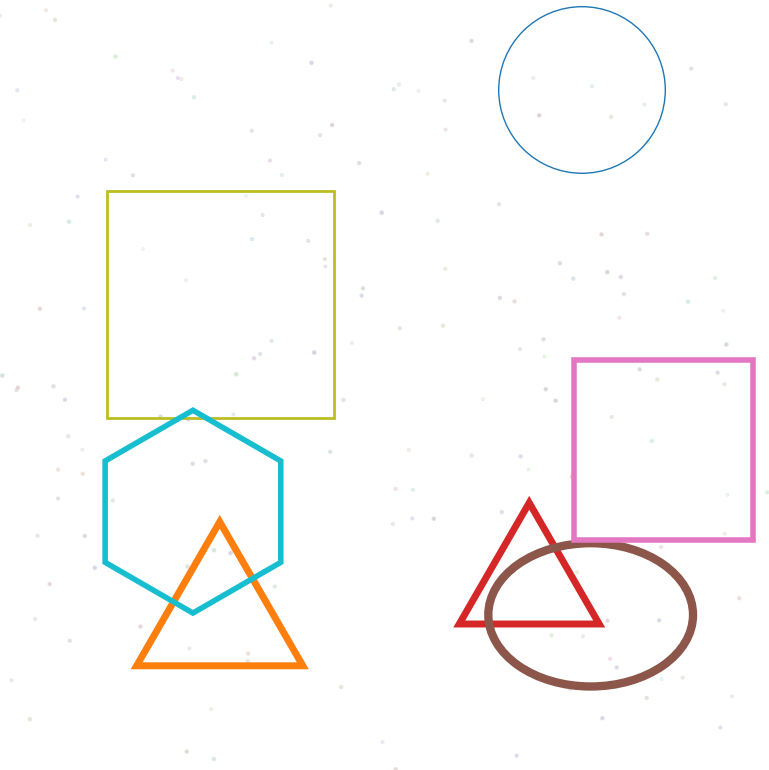[{"shape": "circle", "thickness": 0.5, "radius": 0.54, "center": [0.756, 0.883]}, {"shape": "triangle", "thickness": 2.5, "radius": 0.62, "center": [0.285, 0.198]}, {"shape": "triangle", "thickness": 2.5, "radius": 0.52, "center": [0.687, 0.242]}, {"shape": "oval", "thickness": 3, "radius": 0.66, "center": [0.767, 0.202]}, {"shape": "square", "thickness": 2, "radius": 0.58, "center": [0.862, 0.415]}, {"shape": "square", "thickness": 1, "radius": 0.74, "center": [0.286, 0.605]}, {"shape": "hexagon", "thickness": 2, "radius": 0.66, "center": [0.251, 0.336]}]